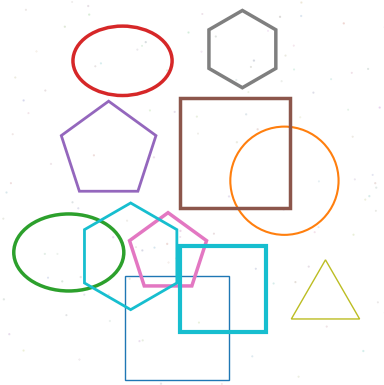[{"shape": "square", "thickness": 1, "radius": 0.68, "center": [0.46, 0.149]}, {"shape": "circle", "thickness": 1.5, "radius": 0.7, "center": [0.739, 0.531]}, {"shape": "oval", "thickness": 2.5, "radius": 0.71, "center": [0.179, 0.344]}, {"shape": "oval", "thickness": 2.5, "radius": 0.64, "center": [0.318, 0.842]}, {"shape": "pentagon", "thickness": 2, "radius": 0.65, "center": [0.282, 0.608]}, {"shape": "square", "thickness": 2.5, "radius": 0.71, "center": [0.611, 0.603]}, {"shape": "pentagon", "thickness": 2.5, "radius": 0.53, "center": [0.436, 0.342]}, {"shape": "hexagon", "thickness": 2.5, "radius": 0.5, "center": [0.63, 0.872]}, {"shape": "triangle", "thickness": 1, "radius": 0.51, "center": [0.845, 0.223]}, {"shape": "hexagon", "thickness": 2, "radius": 0.69, "center": [0.339, 0.334]}, {"shape": "square", "thickness": 3, "radius": 0.55, "center": [0.579, 0.25]}]